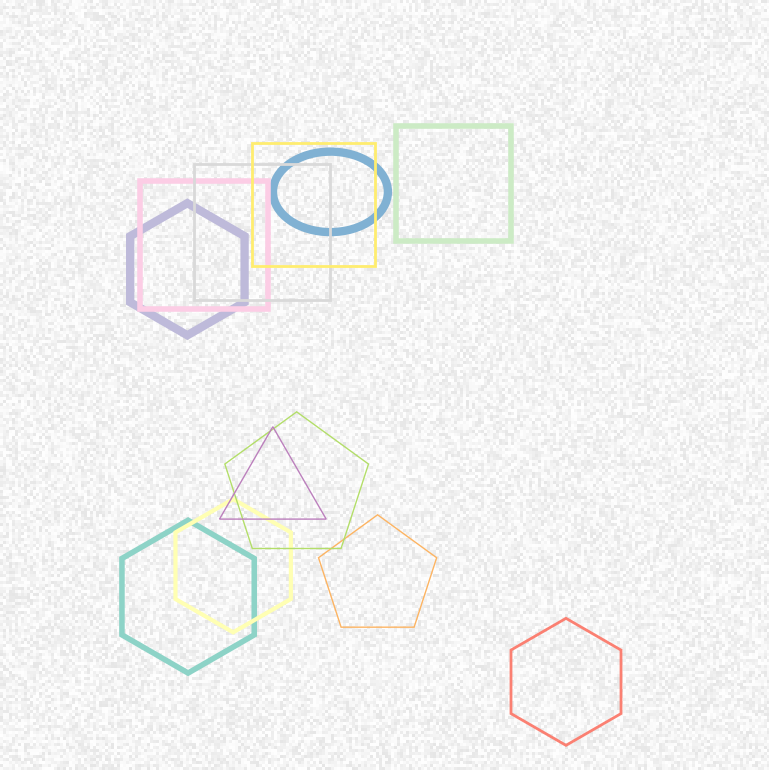[{"shape": "hexagon", "thickness": 2, "radius": 0.5, "center": [0.244, 0.225]}, {"shape": "hexagon", "thickness": 1.5, "radius": 0.43, "center": [0.303, 0.265]}, {"shape": "hexagon", "thickness": 3, "radius": 0.43, "center": [0.243, 0.65]}, {"shape": "hexagon", "thickness": 1, "radius": 0.41, "center": [0.735, 0.115]}, {"shape": "oval", "thickness": 3, "radius": 0.37, "center": [0.429, 0.751]}, {"shape": "pentagon", "thickness": 0.5, "radius": 0.4, "center": [0.49, 0.251]}, {"shape": "pentagon", "thickness": 0.5, "radius": 0.49, "center": [0.385, 0.367]}, {"shape": "square", "thickness": 2, "radius": 0.42, "center": [0.265, 0.682]}, {"shape": "square", "thickness": 1, "radius": 0.44, "center": [0.34, 0.699]}, {"shape": "triangle", "thickness": 0.5, "radius": 0.4, "center": [0.354, 0.366]}, {"shape": "square", "thickness": 2, "radius": 0.37, "center": [0.589, 0.762]}, {"shape": "square", "thickness": 1, "radius": 0.4, "center": [0.407, 0.735]}]